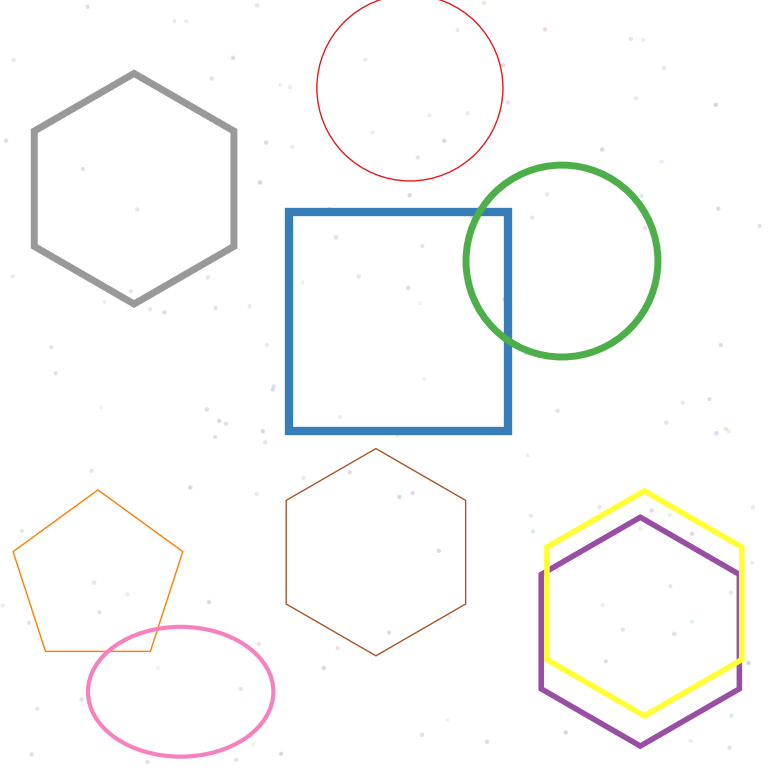[{"shape": "circle", "thickness": 0.5, "radius": 0.6, "center": [0.532, 0.886]}, {"shape": "square", "thickness": 3, "radius": 0.71, "center": [0.517, 0.582]}, {"shape": "circle", "thickness": 2.5, "radius": 0.62, "center": [0.73, 0.661]}, {"shape": "hexagon", "thickness": 2, "radius": 0.74, "center": [0.832, 0.18]}, {"shape": "pentagon", "thickness": 0.5, "radius": 0.58, "center": [0.127, 0.248]}, {"shape": "hexagon", "thickness": 2, "radius": 0.73, "center": [0.837, 0.216]}, {"shape": "hexagon", "thickness": 0.5, "radius": 0.67, "center": [0.488, 0.283]}, {"shape": "oval", "thickness": 1.5, "radius": 0.6, "center": [0.235, 0.102]}, {"shape": "hexagon", "thickness": 2.5, "radius": 0.75, "center": [0.174, 0.755]}]